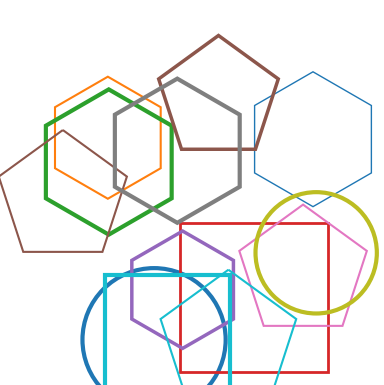[{"shape": "circle", "thickness": 3, "radius": 0.93, "center": [0.4, 0.118]}, {"shape": "hexagon", "thickness": 1, "radius": 0.88, "center": [0.813, 0.638]}, {"shape": "hexagon", "thickness": 1.5, "radius": 0.79, "center": [0.28, 0.642]}, {"shape": "hexagon", "thickness": 3, "radius": 0.94, "center": [0.283, 0.579]}, {"shape": "square", "thickness": 2, "radius": 0.97, "center": [0.659, 0.227]}, {"shape": "hexagon", "thickness": 2.5, "radius": 0.76, "center": [0.474, 0.248]}, {"shape": "pentagon", "thickness": 1.5, "radius": 0.87, "center": [0.163, 0.487]}, {"shape": "pentagon", "thickness": 2.5, "radius": 0.82, "center": [0.567, 0.744]}, {"shape": "pentagon", "thickness": 1.5, "radius": 0.87, "center": [0.787, 0.294]}, {"shape": "hexagon", "thickness": 3, "radius": 0.94, "center": [0.46, 0.608]}, {"shape": "circle", "thickness": 3, "radius": 0.79, "center": [0.821, 0.343]}, {"shape": "pentagon", "thickness": 1.5, "radius": 0.93, "center": [0.593, 0.114]}, {"shape": "square", "thickness": 3, "radius": 0.81, "center": [0.436, 0.123]}]